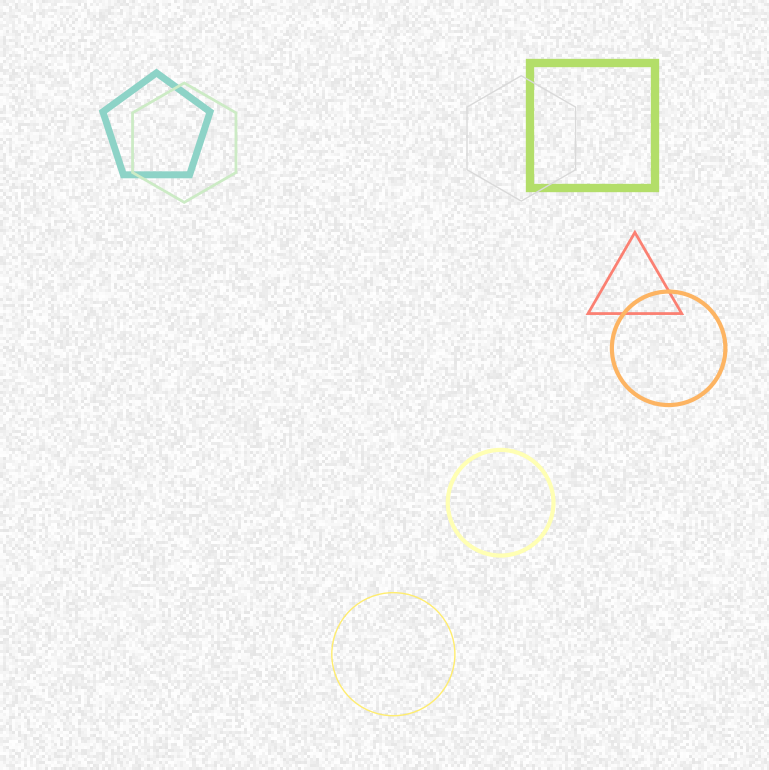[{"shape": "pentagon", "thickness": 2.5, "radius": 0.37, "center": [0.203, 0.832]}, {"shape": "circle", "thickness": 1.5, "radius": 0.34, "center": [0.65, 0.347]}, {"shape": "triangle", "thickness": 1, "radius": 0.35, "center": [0.825, 0.628]}, {"shape": "circle", "thickness": 1.5, "radius": 0.37, "center": [0.868, 0.548]}, {"shape": "square", "thickness": 3, "radius": 0.41, "center": [0.77, 0.837]}, {"shape": "hexagon", "thickness": 0.5, "radius": 0.41, "center": [0.677, 0.82]}, {"shape": "hexagon", "thickness": 1, "radius": 0.39, "center": [0.239, 0.815]}, {"shape": "circle", "thickness": 0.5, "radius": 0.4, "center": [0.511, 0.15]}]